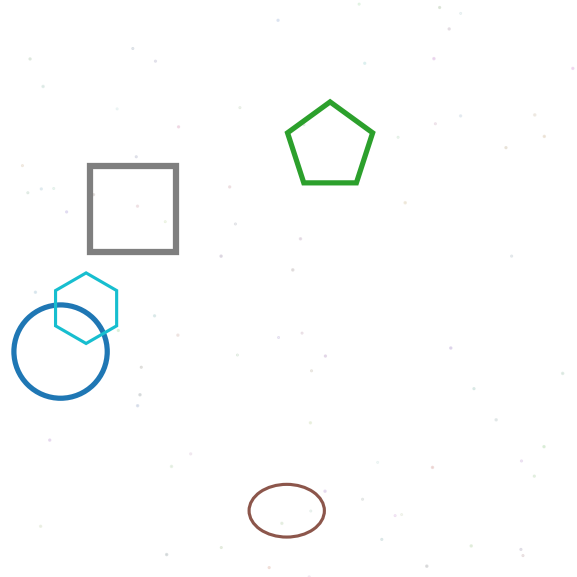[{"shape": "circle", "thickness": 2.5, "radius": 0.4, "center": [0.105, 0.39]}, {"shape": "pentagon", "thickness": 2.5, "radius": 0.39, "center": [0.572, 0.745]}, {"shape": "oval", "thickness": 1.5, "radius": 0.33, "center": [0.497, 0.115]}, {"shape": "square", "thickness": 3, "radius": 0.37, "center": [0.231, 0.637]}, {"shape": "hexagon", "thickness": 1.5, "radius": 0.31, "center": [0.149, 0.465]}]